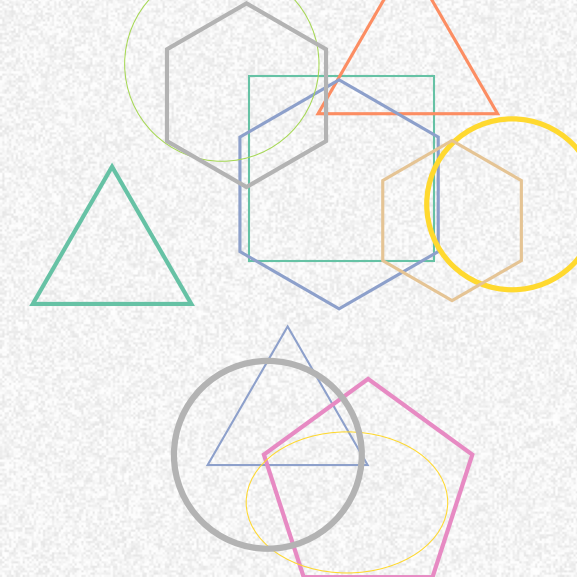[{"shape": "square", "thickness": 1, "radius": 0.8, "center": [0.592, 0.708]}, {"shape": "triangle", "thickness": 2, "radius": 0.79, "center": [0.194, 0.552]}, {"shape": "triangle", "thickness": 1.5, "radius": 0.9, "center": [0.706, 0.892]}, {"shape": "triangle", "thickness": 1, "radius": 0.8, "center": [0.498, 0.274]}, {"shape": "hexagon", "thickness": 1.5, "radius": 0.99, "center": [0.587, 0.663]}, {"shape": "pentagon", "thickness": 2, "radius": 0.95, "center": [0.637, 0.153]}, {"shape": "circle", "thickness": 0.5, "radius": 0.84, "center": [0.384, 0.888]}, {"shape": "oval", "thickness": 0.5, "radius": 0.87, "center": [0.601, 0.129]}, {"shape": "circle", "thickness": 2.5, "radius": 0.74, "center": [0.887, 0.645]}, {"shape": "hexagon", "thickness": 1.5, "radius": 0.69, "center": [0.783, 0.617]}, {"shape": "circle", "thickness": 3, "radius": 0.81, "center": [0.464, 0.212]}, {"shape": "hexagon", "thickness": 2, "radius": 0.8, "center": [0.427, 0.834]}]